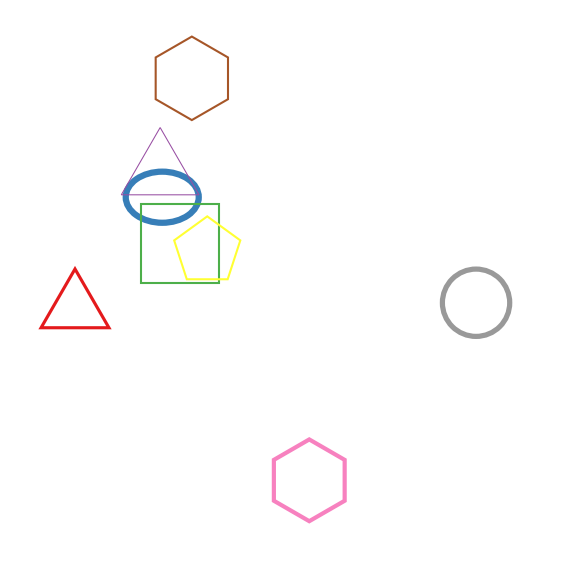[{"shape": "triangle", "thickness": 1.5, "radius": 0.34, "center": [0.13, 0.466]}, {"shape": "oval", "thickness": 3, "radius": 0.32, "center": [0.281, 0.658]}, {"shape": "square", "thickness": 1, "radius": 0.34, "center": [0.311, 0.578]}, {"shape": "triangle", "thickness": 0.5, "radius": 0.39, "center": [0.277, 0.701]}, {"shape": "pentagon", "thickness": 1, "radius": 0.3, "center": [0.359, 0.564]}, {"shape": "hexagon", "thickness": 1, "radius": 0.36, "center": [0.332, 0.864]}, {"shape": "hexagon", "thickness": 2, "radius": 0.35, "center": [0.536, 0.167]}, {"shape": "circle", "thickness": 2.5, "radius": 0.29, "center": [0.824, 0.475]}]